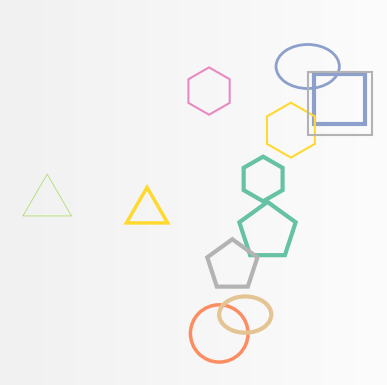[{"shape": "hexagon", "thickness": 3, "radius": 0.29, "center": [0.679, 0.535]}, {"shape": "pentagon", "thickness": 3, "radius": 0.38, "center": [0.69, 0.399]}, {"shape": "circle", "thickness": 2.5, "radius": 0.37, "center": [0.566, 0.134]}, {"shape": "square", "thickness": 3, "radius": 0.33, "center": [0.877, 0.743]}, {"shape": "oval", "thickness": 2, "radius": 0.41, "center": [0.794, 0.827]}, {"shape": "hexagon", "thickness": 1.5, "radius": 0.31, "center": [0.539, 0.763]}, {"shape": "triangle", "thickness": 0.5, "radius": 0.36, "center": [0.122, 0.475]}, {"shape": "triangle", "thickness": 2.5, "radius": 0.31, "center": [0.379, 0.452]}, {"shape": "hexagon", "thickness": 1.5, "radius": 0.36, "center": [0.751, 0.662]}, {"shape": "oval", "thickness": 3, "radius": 0.34, "center": [0.633, 0.183]}, {"shape": "pentagon", "thickness": 3, "radius": 0.34, "center": [0.6, 0.311]}, {"shape": "square", "thickness": 1.5, "radius": 0.41, "center": [0.878, 0.731]}]